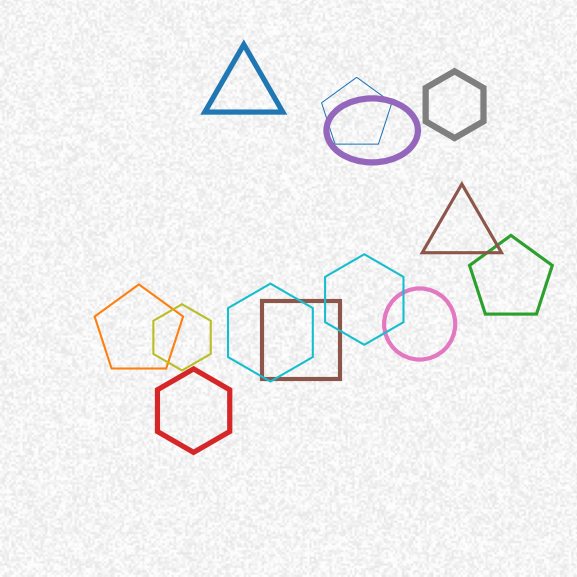[{"shape": "pentagon", "thickness": 0.5, "radius": 0.32, "center": [0.618, 0.801]}, {"shape": "triangle", "thickness": 2.5, "radius": 0.39, "center": [0.422, 0.844]}, {"shape": "pentagon", "thickness": 1, "radius": 0.4, "center": [0.24, 0.426]}, {"shape": "pentagon", "thickness": 1.5, "radius": 0.38, "center": [0.885, 0.516]}, {"shape": "hexagon", "thickness": 2.5, "radius": 0.36, "center": [0.335, 0.288]}, {"shape": "oval", "thickness": 3, "radius": 0.4, "center": [0.644, 0.773]}, {"shape": "triangle", "thickness": 1.5, "radius": 0.4, "center": [0.8, 0.601]}, {"shape": "square", "thickness": 2, "radius": 0.34, "center": [0.522, 0.411]}, {"shape": "circle", "thickness": 2, "radius": 0.31, "center": [0.727, 0.438]}, {"shape": "hexagon", "thickness": 3, "radius": 0.29, "center": [0.787, 0.818]}, {"shape": "hexagon", "thickness": 1, "radius": 0.29, "center": [0.315, 0.415]}, {"shape": "hexagon", "thickness": 1, "radius": 0.39, "center": [0.631, 0.48]}, {"shape": "hexagon", "thickness": 1, "radius": 0.42, "center": [0.468, 0.423]}]